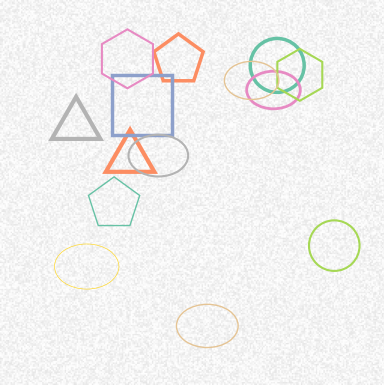[{"shape": "circle", "thickness": 2.5, "radius": 0.35, "center": [0.72, 0.83]}, {"shape": "pentagon", "thickness": 1, "radius": 0.35, "center": [0.296, 0.471]}, {"shape": "triangle", "thickness": 3, "radius": 0.36, "center": [0.338, 0.59]}, {"shape": "pentagon", "thickness": 2.5, "radius": 0.34, "center": [0.464, 0.845]}, {"shape": "square", "thickness": 2.5, "radius": 0.39, "center": [0.369, 0.728]}, {"shape": "oval", "thickness": 2, "radius": 0.35, "center": [0.71, 0.766]}, {"shape": "hexagon", "thickness": 1.5, "radius": 0.38, "center": [0.331, 0.847]}, {"shape": "circle", "thickness": 1.5, "radius": 0.33, "center": [0.868, 0.362]}, {"shape": "hexagon", "thickness": 1.5, "radius": 0.34, "center": [0.779, 0.806]}, {"shape": "oval", "thickness": 0.5, "radius": 0.42, "center": [0.225, 0.308]}, {"shape": "oval", "thickness": 1, "radius": 0.35, "center": [0.653, 0.791]}, {"shape": "oval", "thickness": 1, "radius": 0.4, "center": [0.538, 0.153]}, {"shape": "triangle", "thickness": 3, "radius": 0.36, "center": [0.198, 0.676]}, {"shape": "oval", "thickness": 1.5, "radius": 0.39, "center": [0.411, 0.596]}]